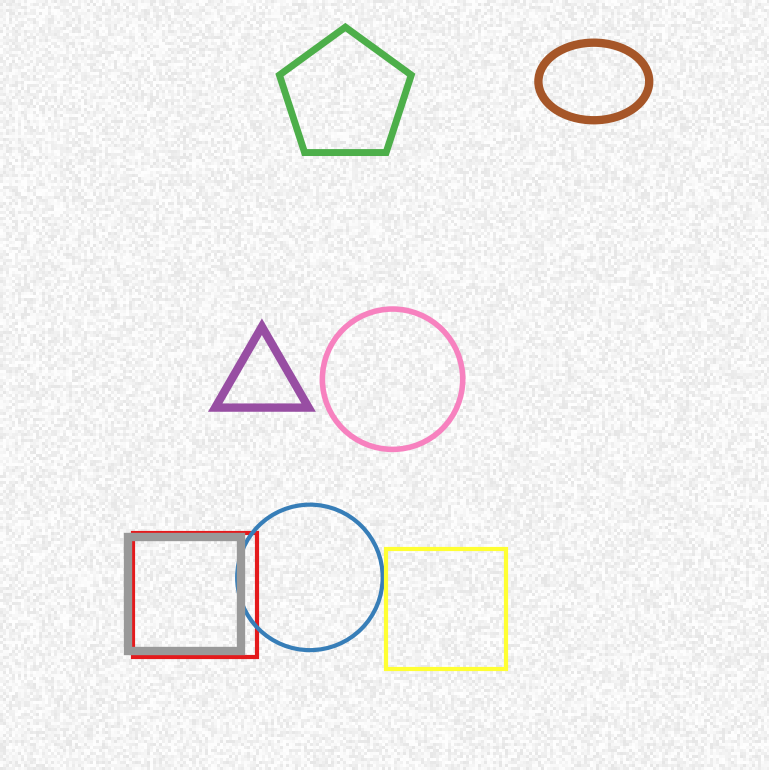[{"shape": "square", "thickness": 1.5, "radius": 0.4, "center": [0.253, 0.228]}, {"shape": "circle", "thickness": 1.5, "radius": 0.47, "center": [0.402, 0.25]}, {"shape": "pentagon", "thickness": 2.5, "radius": 0.45, "center": [0.449, 0.875]}, {"shape": "triangle", "thickness": 3, "radius": 0.35, "center": [0.34, 0.506]}, {"shape": "square", "thickness": 1.5, "radius": 0.39, "center": [0.579, 0.209]}, {"shape": "oval", "thickness": 3, "radius": 0.36, "center": [0.771, 0.894]}, {"shape": "circle", "thickness": 2, "radius": 0.46, "center": [0.51, 0.508]}, {"shape": "square", "thickness": 3, "radius": 0.37, "center": [0.24, 0.228]}]